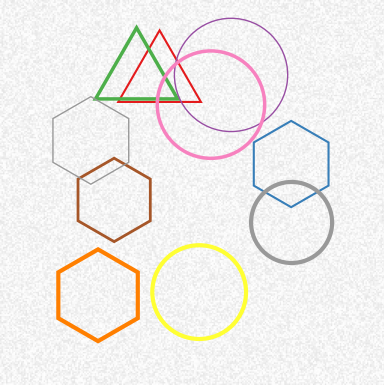[{"shape": "triangle", "thickness": 1.5, "radius": 0.62, "center": [0.414, 0.797]}, {"shape": "hexagon", "thickness": 1.5, "radius": 0.56, "center": [0.756, 0.574]}, {"shape": "triangle", "thickness": 2.5, "radius": 0.62, "center": [0.355, 0.805]}, {"shape": "circle", "thickness": 1, "radius": 0.74, "center": [0.6, 0.805]}, {"shape": "hexagon", "thickness": 3, "radius": 0.6, "center": [0.255, 0.233]}, {"shape": "circle", "thickness": 3, "radius": 0.61, "center": [0.517, 0.241]}, {"shape": "hexagon", "thickness": 2, "radius": 0.54, "center": [0.296, 0.481]}, {"shape": "circle", "thickness": 2.5, "radius": 0.7, "center": [0.548, 0.728]}, {"shape": "hexagon", "thickness": 1, "radius": 0.57, "center": [0.236, 0.635]}, {"shape": "circle", "thickness": 3, "radius": 0.53, "center": [0.757, 0.422]}]